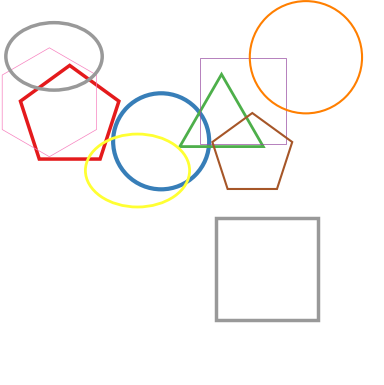[{"shape": "pentagon", "thickness": 2.5, "radius": 0.67, "center": [0.181, 0.696]}, {"shape": "circle", "thickness": 3, "radius": 0.62, "center": [0.419, 0.633]}, {"shape": "triangle", "thickness": 2, "radius": 0.63, "center": [0.575, 0.682]}, {"shape": "square", "thickness": 0.5, "radius": 0.56, "center": [0.63, 0.737]}, {"shape": "circle", "thickness": 1.5, "radius": 0.73, "center": [0.795, 0.851]}, {"shape": "oval", "thickness": 2, "radius": 0.68, "center": [0.357, 0.557]}, {"shape": "pentagon", "thickness": 1.5, "radius": 0.55, "center": [0.655, 0.597]}, {"shape": "hexagon", "thickness": 0.5, "radius": 0.71, "center": [0.128, 0.734]}, {"shape": "oval", "thickness": 2.5, "radius": 0.63, "center": [0.14, 0.854]}, {"shape": "square", "thickness": 2.5, "radius": 0.66, "center": [0.693, 0.301]}]